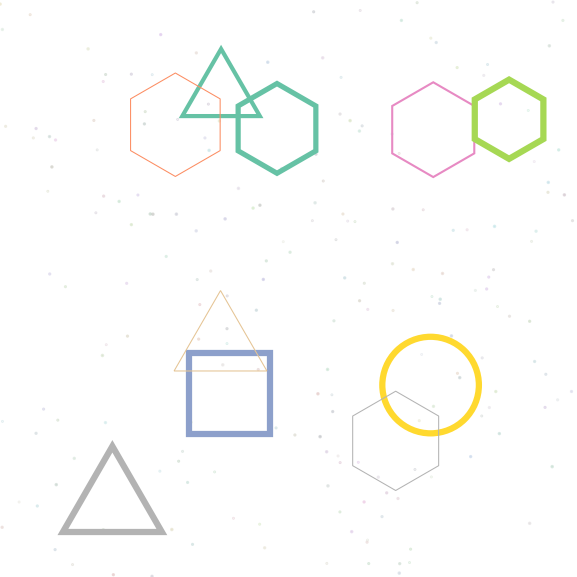[{"shape": "triangle", "thickness": 2, "radius": 0.39, "center": [0.383, 0.837]}, {"shape": "hexagon", "thickness": 2.5, "radius": 0.39, "center": [0.48, 0.777]}, {"shape": "hexagon", "thickness": 0.5, "radius": 0.45, "center": [0.304, 0.783]}, {"shape": "square", "thickness": 3, "radius": 0.35, "center": [0.398, 0.318]}, {"shape": "hexagon", "thickness": 1, "radius": 0.41, "center": [0.75, 0.775]}, {"shape": "hexagon", "thickness": 3, "radius": 0.34, "center": [0.882, 0.793]}, {"shape": "circle", "thickness": 3, "radius": 0.42, "center": [0.746, 0.332]}, {"shape": "triangle", "thickness": 0.5, "radius": 0.46, "center": [0.382, 0.403]}, {"shape": "hexagon", "thickness": 0.5, "radius": 0.43, "center": [0.685, 0.236]}, {"shape": "triangle", "thickness": 3, "radius": 0.49, "center": [0.195, 0.127]}]